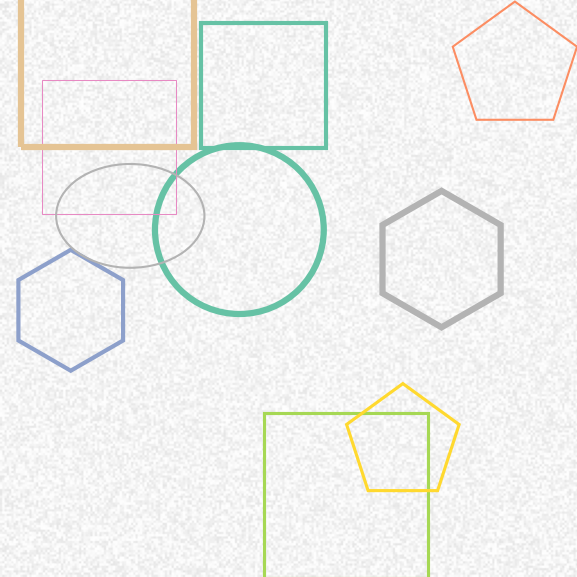[{"shape": "circle", "thickness": 3, "radius": 0.73, "center": [0.414, 0.602]}, {"shape": "square", "thickness": 2, "radius": 0.54, "center": [0.457, 0.851]}, {"shape": "pentagon", "thickness": 1, "radius": 0.57, "center": [0.892, 0.883]}, {"shape": "hexagon", "thickness": 2, "radius": 0.52, "center": [0.122, 0.462]}, {"shape": "square", "thickness": 0.5, "radius": 0.58, "center": [0.189, 0.744]}, {"shape": "square", "thickness": 1.5, "radius": 0.71, "center": [0.599, 0.141]}, {"shape": "pentagon", "thickness": 1.5, "radius": 0.51, "center": [0.698, 0.232]}, {"shape": "square", "thickness": 3, "radius": 0.75, "center": [0.187, 0.894]}, {"shape": "hexagon", "thickness": 3, "radius": 0.59, "center": [0.765, 0.55]}, {"shape": "oval", "thickness": 1, "radius": 0.64, "center": [0.226, 0.625]}]